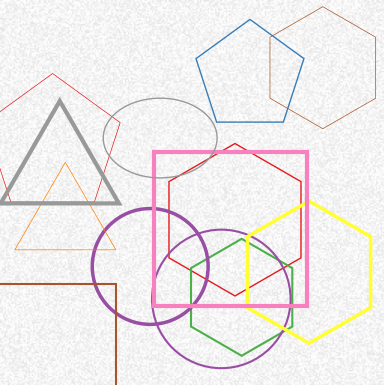[{"shape": "hexagon", "thickness": 1, "radius": 0.99, "center": [0.61, 0.429]}, {"shape": "pentagon", "thickness": 0.5, "radius": 0.92, "center": [0.137, 0.625]}, {"shape": "pentagon", "thickness": 1, "radius": 0.74, "center": [0.649, 0.802]}, {"shape": "hexagon", "thickness": 1.5, "radius": 0.76, "center": [0.628, 0.228]}, {"shape": "circle", "thickness": 2.5, "radius": 0.75, "center": [0.39, 0.308]}, {"shape": "circle", "thickness": 1.5, "radius": 0.9, "center": [0.575, 0.224]}, {"shape": "triangle", "thickness": 0.5, "radius": 0.76, "center": [0.17, 0.427]}, {"shape": "hexagon", "thickness": 2.5, "radius": 0.92, "center": [0.803, 0.293]}, {"shape": "hexagon", "thickness": 0.5, "radius": 0.79, "center": [0.838, 0.824]}, {"shape": "square", "thickness": 1.5, "radius": 0.79, "center": [0.144, 0.105]}, {"shape": "square", "thickness": 3, "radius": 1.0, "center": [0.599, 0.406]}, {"shape": "triangle", "thickness": 3, "radius": 0.89, "center": [0.155, 0.56]}, {"shape": "oval", "thickness": 1, "radius": 0.74, "center": [0.416, 0.641]}]